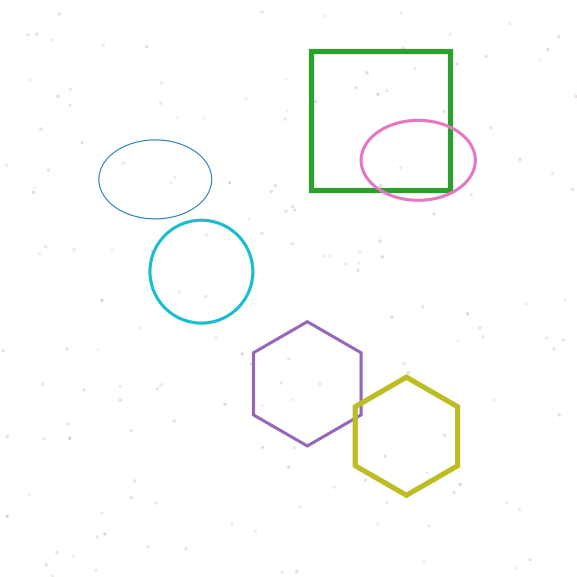[{"shape": "oval", "thickness": 0.5, "radius": 0.49, "center": [0.269, 0.688]}, {"shape": "square", "thickness": 2.5, "radius": 0.6, "center": [0.659, 0.791]}, {"shape": "hexagon", "thickness": 1.5, "radius": 0.54, "center": [0.532, 0.335]}, {"shape": "oval", "thickness": 1.5, "radius": 0.49, "center": [0.724, 0.722]}, {"shape": "hexagon", "thickness": 2.5, "radius": 0.51, "center": [0.704, 0.244]}, {"shape": "circle", "thickness": 1.5, "radius": 0.45, "center": [0.349, 0.529]}]